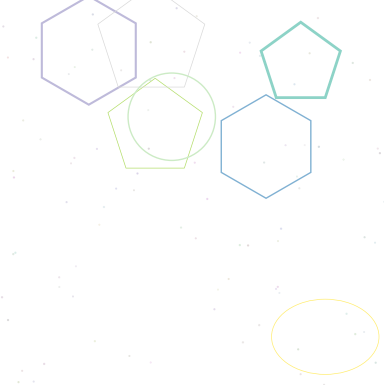[{"shape": "pentagon", "thickness": 2, "radius": 0.54, "center": [0.781, 0.834]}, {"shape": "hexagon", "thickness": 1.5, "radius": 0.7, "center": [0.231, 0.869]}, {"shape": "hexagon", "thickness": 1, "radius": 0.67, "center": [0.691, 0.619]}, {"shape": "pentagon", "thickness": 0.5, "radius": 0.64, "center": [0.403, 0.668]}, {"shape": "pentagon", "thickness": 0.5, "radius": 0.73, "center": [0.393, 0.892]}, {"shape": "circle", "thickness": 1, "radius": 0.57, "center": [0.446, 0.697]}, {"shape": "oval", "thickness": 0.5, "radius": 0.7, "center": [0.845, 0.125]}]